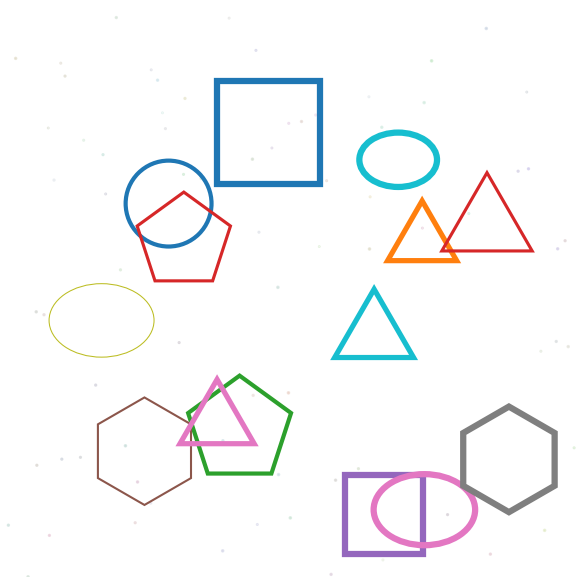[{"shape": "square", "thickness": 3, "radius": 0.44, "center": [0.465, 0.769]}, {"shape": "circle", "thickness": 2, "radius": 0.37, "center": [0.292, 0.647]}, {"shape": "triangle", "thickness": 2.5, "radius": 0.35, "center": [0.731, 0.582]}, {"shape": "pentagon", "thickness": 2, "radius": 0.47, "center": [0.415, 0.255]}, {"shape": "pentagon", "thickness": 1.5, "radius": 0.42, "center": [0.318, 0.582]}, {"shape": "triangle", "thickness": 1.5, "radius": 0.45, "center": [0.843, 0.61]}, {"shape": "square", "thickness": 3, "radius": 0.34, "center": [0.665, 0.108]}, {"shape": "hexagon", "thickness": 1, "radius": 0.47, "center": [0.25, 0.218]}, {"shape": "oval", "thickness": 3, "radius": 0.44, "center": [0.735, 0.117]}, {"shape": "triangle", "thickness": 2.5, "radius": 0.37, "center": [0.376, 0.268]}, {"shape": "hexagon", "thickness": 3, "radius": 0.46, "center": [0.881, 0.204]}, {"shape": "oval", "thickness": 0.5, "radius": 0.45, "center": [0.176, 0.444]}, {"shape": "oval", "thickness": 3, "radius": 0.34, "center": [0.689, 0.722]}, {"shape": "triangle", "thickness": 2.5, "radius": 0.39, "center": [0.648, 0.419]}]